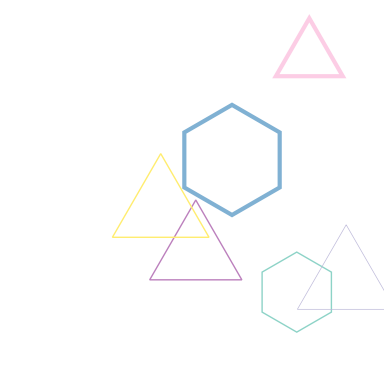[{"shape": "hexagon", "thickness": 1, "radius": 0.52, "center": [0.771, 0.241]}, {"shape": "triangle", "thickness": 0.5, "radius": 0.73, "center": [0.899, 0.27]}, {"shape": "hexagon", "thickness": 3, "radius": 0.72, "center": [0.603, 0.585]}, {"shape": "triangle", "thickness": 3, "radius": 0.5, "center": [0.803, 0.852]}, {"shape": "triangle", "thickness": 1, "radius": 0.69, "center": [0.508, 0.342]}, {"shape": "triangle", "thickness": 1, "radius": 0.72, "center": [0.417, 0.456]}]